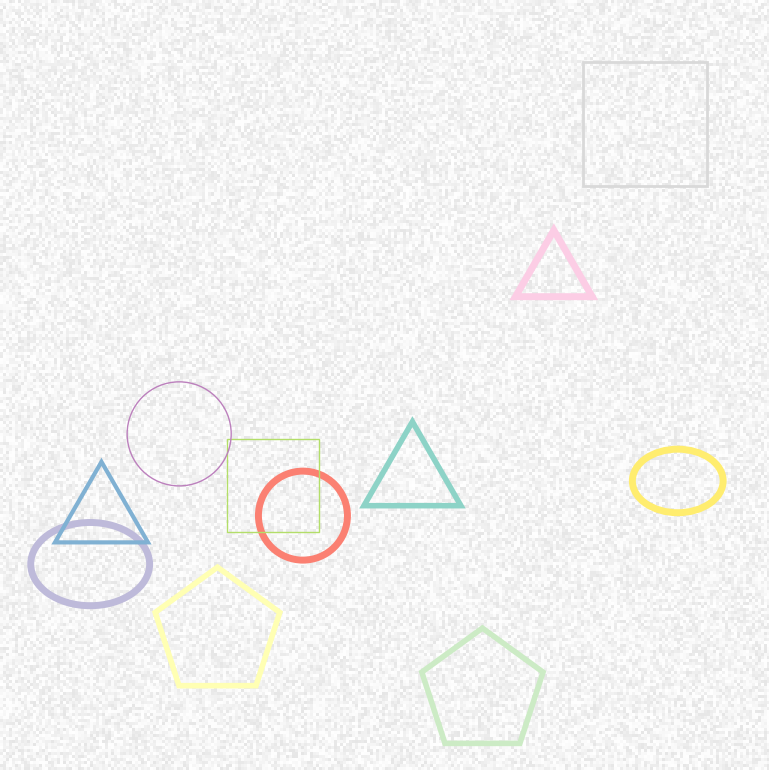[{"shape": "triangle", "thickness": 2, "radius": 0.36, "center": [0.536, 0.38]}, {"shape": "pentagon", "thickness": 2, "radius": 0.43, "center": [0.282, 0.178]}, {"shape": "oval", "thickness": 2.5, "radius": 0.39, "center": [0.117, 0.267]}, {"shape": "circle", "thickness": 2.5, "radius": 0.29, "center": [0.393, 0.33]}, {"shape": "triangle", "thickness": 1.5, "radius": 0.35, "center": [0.132, 0.33]}, {"shape": "square", "thickness": 0.5, "radius": 0.3, "center": [0.354, 0.369]}, {"shape": "triangle", "thickness": 2.5, "radius": 0.29, "center": [0.719, 0.643]}, {"shape": "square", "thickness": 1, "radius": 0.4, "center": [0.838, 0.839]}, {"shape": "circle", "thickness": 0.5, "radius": 0.34, "center": [0.233, 0.437]}, {"shape": "pentagon", "thickness": 2, "radius": 0.41, "center": [0.627, 0.102]}, {"shape": "oval", "thickness": 2.5, "radius": 0.29, "center": [0.88, 0.375]}]